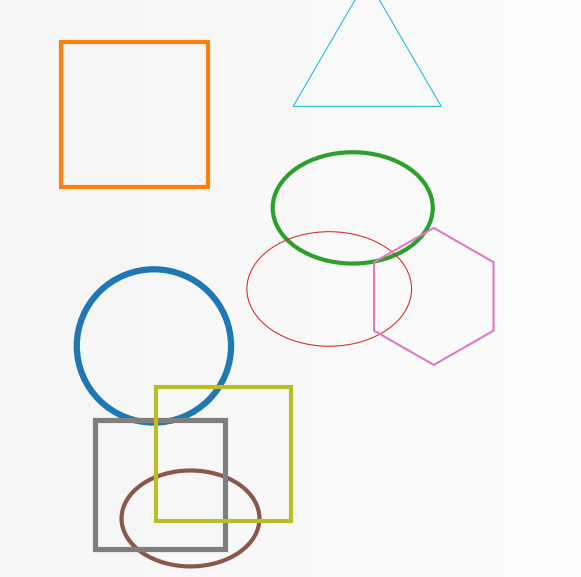[{"shape": "circle", "thickness": 3, "radius": 0.66, "center": [0.265, 0.4]}, {"shape": "square", "thickness": 2, "radius": 0.63, "center": [0.231, 0.801]}, {"shape": "oval", "thickness": 2, "radius": 0.69, "center": [0.607, 0.639]}, {"shape": "oval", "thickness": 0.5, "radius": 0.71, "center": [0.566, 0.499]}, {"shape": "oval", "thickness": 2, "radius": 0.59, "center": [0.328, 0.101]}, {"shape": "hexagon", "thickness": 1, "radius": 0.59, "center": [0.746, 0.486]}, {"shape": "square", "thickness": 2.5, "radius": 0.56, "center": [0.275, 0.16]}, {"shape": "square", "thickness": 2, "radius": 0.58, "center": [0.384, 0.213]}, {"shape": "triangle", "thickness": 0.5, "radius": 0.74, "center": [0.632, 0.888]}]